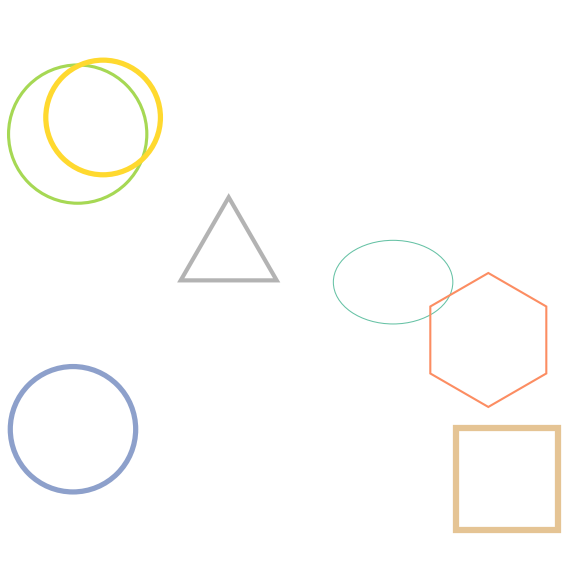[{"shape": "oval", "thickness": 0.5, "radius": 0.52, "center": [0.681, 0.511]}, {"shape": "hexagon", "thickness": 1, "radius": 0.58, "center": [0.846, 0.41]}, {"shape": "circle", "thickness": 2.5, "radius": 0.54, "center": [0.126, 0.256]}, {"shape": "circle", "thickness": 1.5, "radius": 0.6, "center": [0.135, 0.767]}, {"shape": "circle", "thickness": 2.5, "radius": 0.5, "center": [0.179, 0.796]}, {"shape": "square", "thickness": 3, "radius": 0.44, "center": [0.878, 0.17]}, {"shape": "triangle", "thickness": 2, "radius": 0.48, "center": [0.396, 0.562]}]